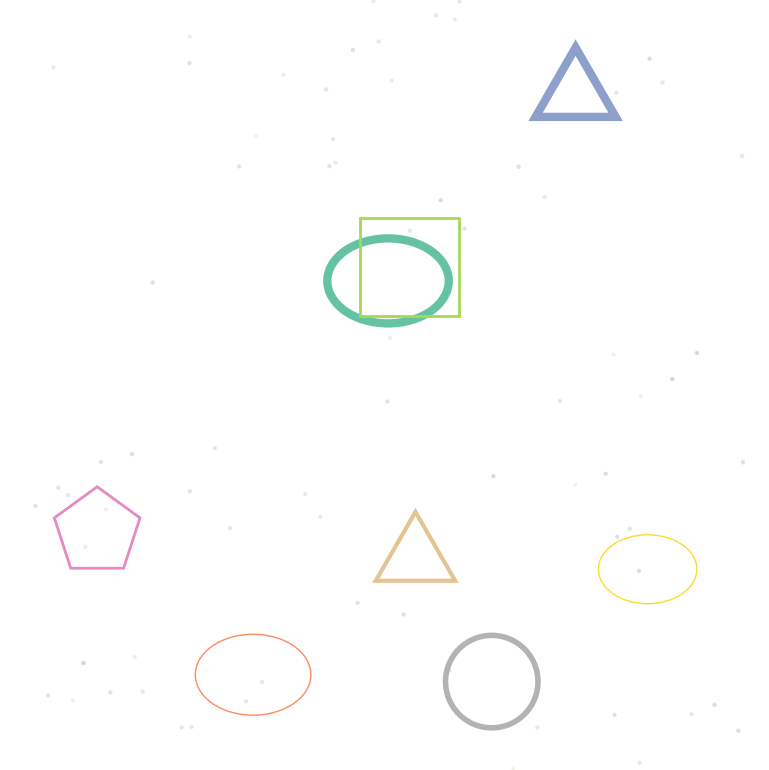[{"shape": "oval", "thickness": 3, "radius": 0.39, "center": [0.504, 0.635]}, {"shape": "oval", "thickness": 0.5, "radius": 0.38, "center": [0.329, 0.124]}, {"shape": "triangle", "thickness": 3, "radius": 0.3, "center": [0.748, 0.878]}, {"shape": "pentagon", "thickness": 1, "radius": 0.29, "center": [0.126, 0.309]}, {"shape": "square", "thickness": 1, "radius": 0.32, "center": [0.532, 0.654]}, {"shape": "oval", "thickness": 0.5, "radius": 0.32, "center": [0.841, 0.261]}, {"shape": "triangle", "thickness": 1.5, "radius": 0.3, "center": [0.54, 0.276]}, {"shape": "circle", "thickness": 2, "radius": 0.3, "center": [0.639, 0.115]}]